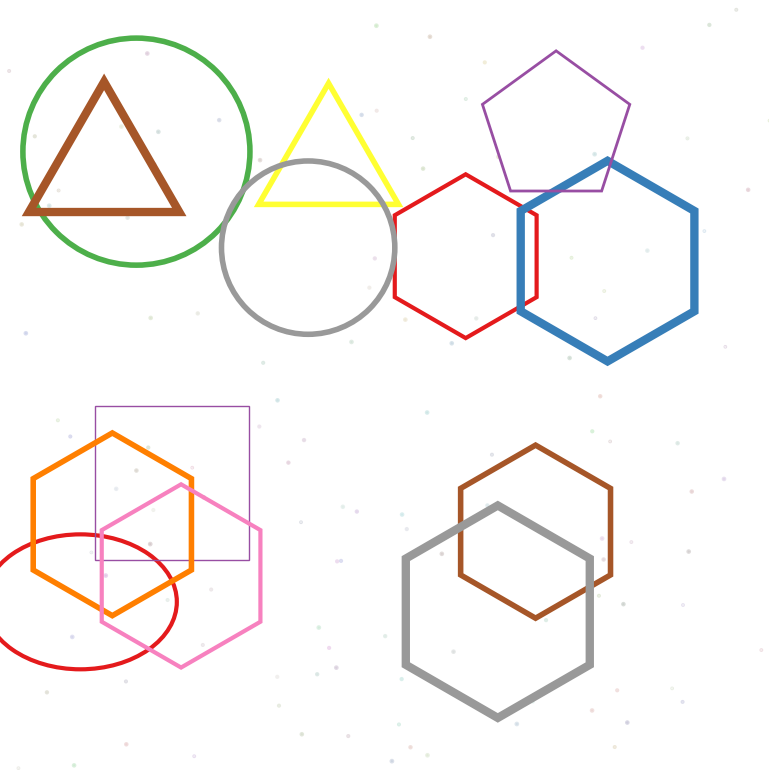[{"shape": "oval", "thickness": 1.5, "radius": 0.63, "center": [0.104, 0.218]}, {"shape": "hexagon", "thickness": 1.5, "radius": 0.53, "center": [0.605, 0.667]}, {"shape": "hexagon", "thickness": 3, "radius": 0.65, "center": [0.789, 0.661]}, {"shape": "circle", "thickness": 2, "radius": 0.74, "center": [0.177, 0.803]}, {"shape": "square", "thickness": 0.5, "radius": 0.5, "center": [0.223, 0.372]}, {"shape": "pentagon", "thickness": 1, "radius": 0.5, "center": [0.722, 0.833]}, {"shape": "hexagon", "thickness": 2, "radius": 0.59, "center": [0.146, 0.319]}, {"shape": "triangle", "thickness": 2, "radius": 0.52, "center": [0.427, 0.787]}, {"shape": "triangle", "thickness": 3, "radius": 0.56, "center": [0.135, 0.781]}, {"shape": "hexagon", "thickness": 2, "radius": 0.56, "center": [0.696, 0.31]}, {"shape": "hexagon", "thickness": 1.5, "radius": 0.59, "center": [0.235, 0.252]}, {"shape": "circle", "thickness": 2, "radius": 0.56, "center": [0.4, 0.678]}, {"shape": "hexagon", "thickness": 3, "radius": 0.69, "center": [0.646, 0.206]}]